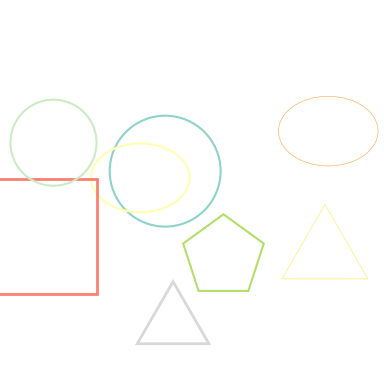[{"shape": "circle", "thickness": 1.5, "radius": 0.72, "center": [0.429, 0.555]}, {"shape": "oval", "thickness": 1.5, "radius": 0.64, "center": [0.364, 0.538]}, {"shape": "square", "thickness": 2, "radius": 0.75, "center": [0.102, 0.386]}, {"shape": "oval", "thickness": 0.5, "radius": 0.65, "center": [0.853, 0.659]}, {"shape": "pentagon", "thickness": 1.5, "radius": 0.55, "center": [0.58, 0.333]}, {"shape": "triangle", "thickness": 2, "radius": 0.54, "center": [0.45, 0.161]}, {"shape": "circle", "thickness": 1.5, "radius": 0.56, "center": [0.139, 0.629]}, {"shape": "triangle", "thickness": 0.5, "radius": 0.64, "center": [0.844, 0.34]}]